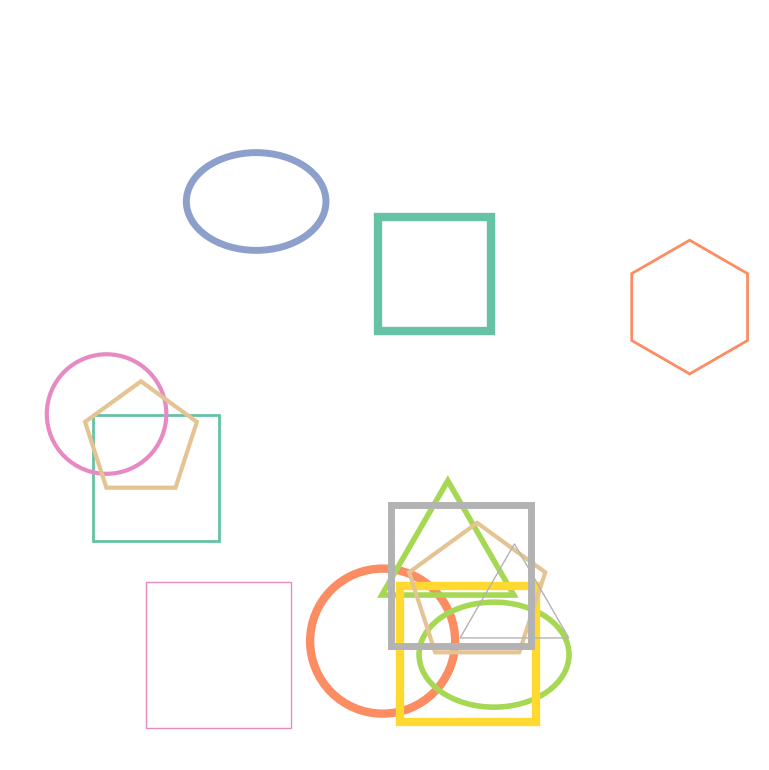[{"shape": "square", "thickness": 3, "radius": 0.37, "center": [0.564, 0.644]}, {"shape": "square", "thickness": 1, "radius": 0.41, "center": [0.203, 0.379]}, {"shape": "hexagon", "thickness": 1, "radius": 0.43, "center": [0.896, 0.601]}, {"shape": "circle", "thickness": 3, "radius": 0.47, "center": [0.497, 0.167]}, {"shape": "oval", "thickness": 2.5, "radius": 0.45, "center": [0.333, 0.738]}, {"shape": "square", "thickness": 0.5, "radius": 0.47, "center": [0.284, 0.149]}, {"shape": "circle", "thickness": 1.5, "radius": 0.39, "center": [0.138, 0.462]}, {"shape": "triangle", "thickness": 2, "radius": 0.49, "center": [0.582, 0.277]}, {"shape": "oval", "thickness": 2, "radius": 0.49, "center": [0.642, 0.15]}, {"shape": "square", "thickness": 3, "radius": 0.44, "center": [0.608, 0.151]}, {"shape": "pentagon", "thickness": 1.5, "radius": 0.46, "center": [0.62, 0.228]}, {"shape": "pentagon", "thickness": 1.5, "radius": 0.38, "center": [0.183, 0.428]}, {"shape": "triangle", "thickness": 0.5, "radius": 0.41, "center": [0.668, 0.212]}, {"shape": "square", "thickness": 2.5, "radius": 0.46, "center": [0.599, 0.252]}]